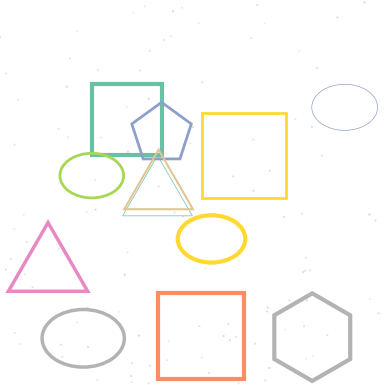[{"shape": "triangle", "thickness": 0.5, "radius": 0.52, "center": [0.409, 0.492]}, {"shape": "square", "thickness": 3, "radius": 0.46, "center": [0.33, 0.69]}, {"shape": "square", "thickness": 3, "radius": 0.56, "center": [0.522, 0.128]}, {"shape": "oval", "thickness": 0.5, "radius": 0.43, "center": [0.895, 0.721]}, {"shape": "pentagon", "thickness": 2, "radius": 0.41, "center": [0.42, 0.653]}, {"shape": "triangle", "thickness": 2.5, "radius": 0.59, "center": [0.125, 0.303]}, {"shape": "oval", "thickness": 2, "radius": 0.41, "center": [0.238, 0.544]}, {"shape": "oval", "thickness": 3, "radius": 0.44, "center": [0.549, 0.38]}, {"shape": "square", "thickness": 2, "radius": 0.55, "center": [0.633, 0.596]}, {"shape": "triangle", "thickness": 1.5, "radius": 0.52, "center": [0.412, 0.508]}, {"shape": "oval", "thickness": 2.5, "radius": 0.53, "center": [0.216, 0.121]}, {"shape": "hexagon", "thickness": 3, "radius": 0.57, "center": [0.811, 0.124]}]